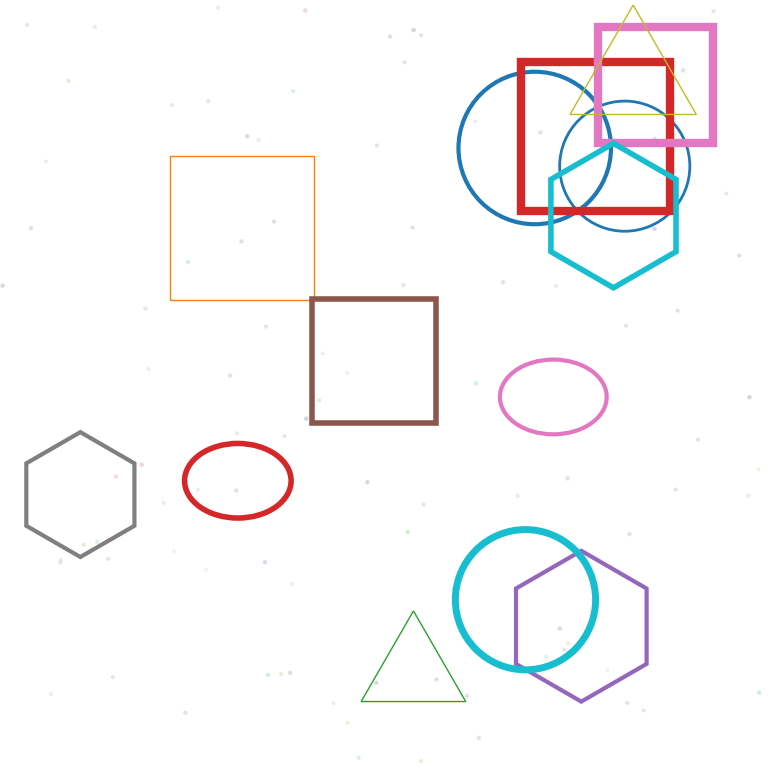[{"shape": "circle", "thickness": 1, "radius": 0.42, "center": [0.811, 0.784]}, {"shape": "circle", "thickness": 1.5, "radius": 0.5, "center": [0.694, 0.808]}, {"shape": "square", "thickness": 0.5, "radius": 0.47, "center": [0.314, 0.704]}, {"shape": "triangle", "thickness": 0.5, "radius": 0.39, "center": [0.537, 0.128]}, {"shape": "square", "thickness": 3, "radius": 0.48, "center": [0.774, 0.823]}, {"shape": "oval", "thickness": 2, "radius": 0.35, "center": [0.309, 0.376]}, {"shape": "hexagon", "thickness": 1.5, "radius": 0.49, "center": [0.755, 0.187]}, {"shape": "square", "thickness": 2, "radius": 0.4, "center": [0.486, 0.531]}, {"shape": "oval", "thickness": 1.5, "radius": 0.35, "center": [0.719, 0.484]}, {"shape": "square", "thickness": 3, "radius": 0.37, "center": [0.851, 0.89]}, {"shape": "hexagon", "thickness": 1.5, "radius": 0.41, "center": [0.104, 0.358]}, {"shape": "triangle", "thickness": 0.5, "radius": 0.47, "center": [0.822, 0.899]}, {"shape": "hexagon", "thickness": 2, "radius": 0.47, "center": [0.797, 0.72]}, {"shape": "circle", "thickness": 2.5, "radius": 0.46, "center": [0.682, 0.221]}]